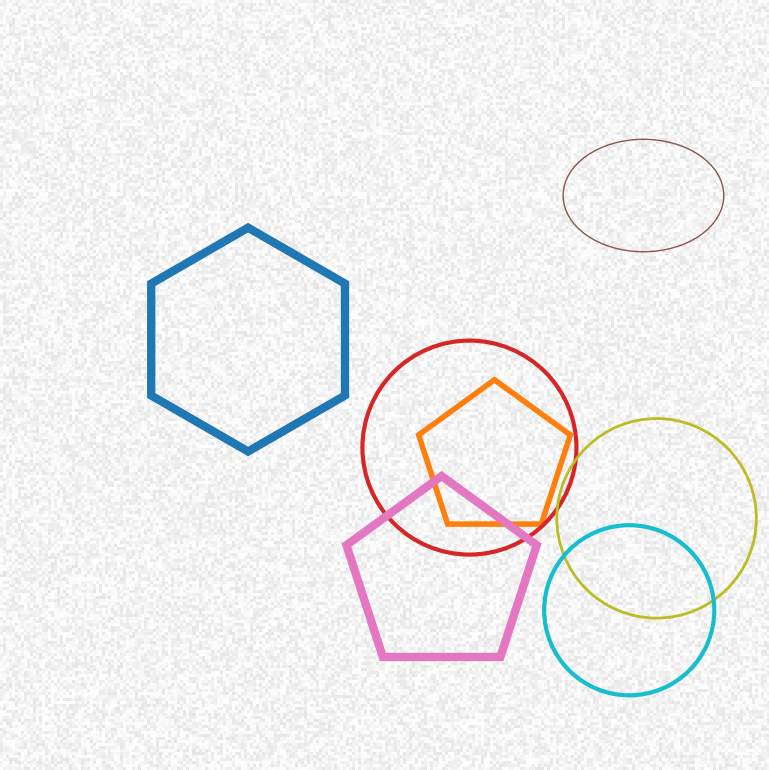[{"shape": "hexagon", "thickness": 3, "radius": 0.73, "center": [0.322, 0.559]}, {"shape": "pentagon", "thickness": 2, "radius": 0.52, "center": [0.642, 0.403]}, {"shape": "circle", "thickness": 1.5, "radius": 0.69, "center": [0.61, 0.419]}, {"shape": "oval", "thickness": 0.5, "radius": 0.52, "center": [0.836, 0.746]}, {"shape": "pentagon", "thickness": 3, "radius": 0.65, "center": [0.574, 0.252]}, {"shape": "circle", "thickness": 1, "radius": 0.65, "center": [0.853, 0.327]}, {"shape": "circle", "thickness": 1.5, "radius": 0.55, "center": [0.817, 0.207]}]